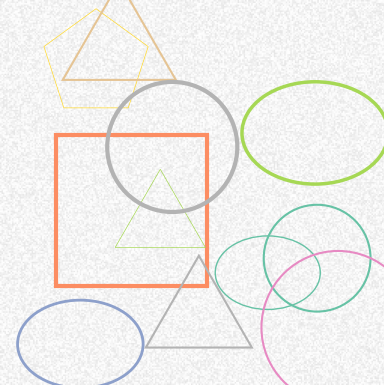[{"shape": "circle", "thickness": 1.5, "radius": 0.69, "center": [0.824, 0.329]}, {"shape": "oval", "thickness": 1, "radius": 0.68, "center": [0.695, 0.292]}, {"shape": "square", "thickness": 3, "radius": 0.98, "center": [0.341, 0.453]}, {"shape": "oval", "thickness": 2, "radius": 0.82, "center": [0.209, 0.106]}, {"shape": "circle", "thickness": 1.5, "radius": 1.0, "center": [0.878, 0.149]}, {"shape": "triangle", "thickness": 0.5, "radius": 0.68, "center": [0.416, 0.425]}, {"shape": "oval", "thickness": 2.5, "radius": 0.95, "center": [0.818, 0.655]}, {"shape": "pentagon", "thickness": 0.5, "radius": 0.71, "center": [0.249, 0.835]}, {"shape": "triangle", "thickness": 1.5, "radius": 0.85, "center": [0.31, 0.877]}, {"shape": "triangle", "thickness": 1.5, "radius": 0.79, "center": [0.517, 0.177]}, {"shape": "circle", "thickness": 3, "radius": 0.84, "center": [0.447, 0.618]}]